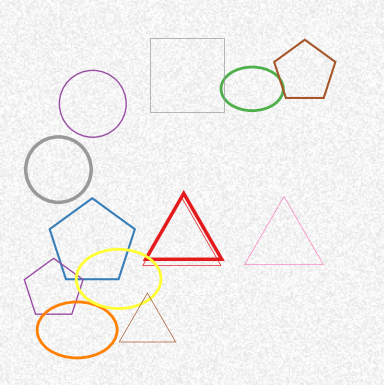[{"shape": "triangle", "thickness": 0.5, "radius": 0.59, "center": [0.472, 0.369]}, {"shape": "triangle", "thickness": 2.5, "radius": 0.57, "center": [0.477, 0.384]}, {"shape": "pentagon", "thickness": 1.5, "radius": 0.58, "center": [0.24, 0.369]}, {"shape": "oval", "thickness": 2, "radius": 0.4, "center": [0.655, 0.769]}, {"shape": "pentagon", "thickness": 1, "radius": 0.4, "center": [0.139, 0.249]}, {"shape": "circle", "thickness": 1, "radius": 0.43, "center": [0.241, 0.73]}, {"shape": "oval", "thickness": 2, "radius": 0.52, "center": [0.2, 0.143]}, {"shape": "oval", "thickness": 2, "radius": 0.55, "center": [0.308, 0.276]}, {"shape": "triangle", "thickness": 0.5, "radius": 0.42, "center": [0.383, 0.154]}, {"shape": "pentagon", "thickness": 1.5, "radius": 0.42, "center": [0.792, 0.813]}, {"shape": "triangle", "thickness": 0.5, "radius": 0.59, "center": [0.738, 0.372]}, {"shape": "square", "thickness": 0.5, "radius": 0.48, "center": [0.487, 0.806]}, {"shape": "circle", "thickness": 2.5, "radius": 0.43, "center": [0.152, 0.559]}]